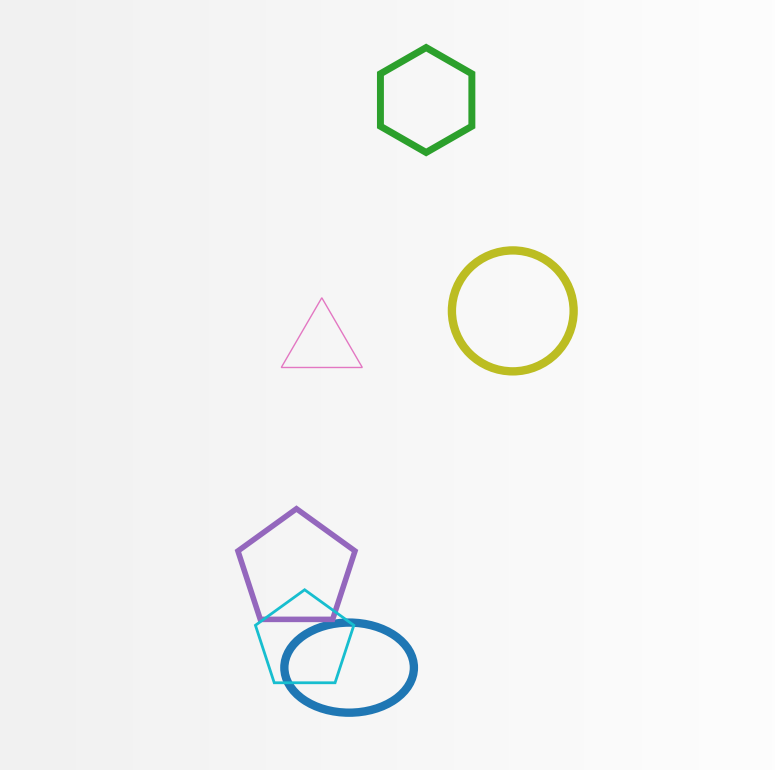[{"shape": "oval", "thickness": 3, "radius": 0.42, "center": [0.45, 0.133]}, {"shape": "hexagon", "thickness": 2.5, "radius": 0.34, "center": [0.55, 0.87]}, {"shape": "pentagon", "thickness": 2, "radius": 0.4, "center": [0.383, 0.26]}, {"shape": "triangle", "thickness": 0.5, "radius": 0.3, "center": [0.415, 0.553]}, {"shape": "circle", "thickness": 3, "radius": 0.39, "center": [0.662, 0.596]}, {"shape": "pentagon", "thickness": 1, "radius": 0.33, "center": [0.393, 0.167]}]